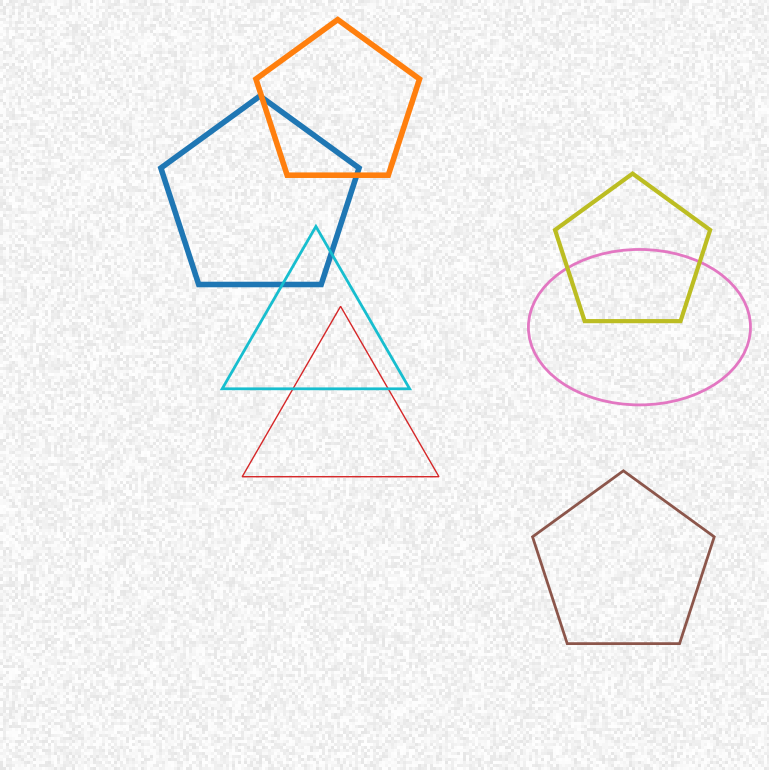[{"shape": "pentagon", "thickness": 2, "radius": 0.68, "center": [0.338, 0.74]}, {"shape": "pentagon", "thickness": 2, "radius": 0.56, "center": [0.439, 0.863]}, {"shape": "triangle", "thickness": 0.5, "radius": 0.74, "center": [0.442, 0.455]}, {"shape": "pentagon", "thickness": 1, "radius": 0.62, "center": [0.81, 0.264]}, {"shape": "oval", "thickness": 1, "radius": 0.72, "center": [0.83, 0.575]}, {"shape": "pentagon", "thickness": 1.5, "radius": 0.53, "center": [0.822, 0.669]}, {"shape": "triangle", "thickness": 1, "radius": 0.7, "center": [0.41, 0.565]}]